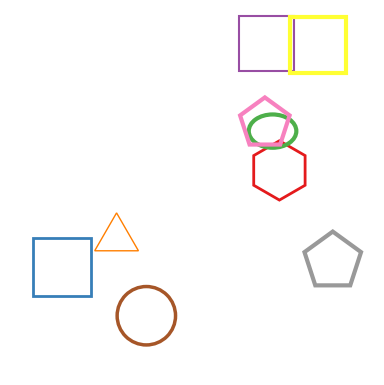[{"shape": "hexagon", "thickness": 2, "radius": 0.39, "center": [0.726, 0.557]}, {"shape": "square", "thickness": 2, "radius": 0.38, "center": [0.162, 0.306]}, {"shape": "oval", "thickness": 3, "radius": 0.31, "center": [0.708, 0.659]}, {"shape": "square", "thickness": 1.5, "radius": 0.36, "center": [0.692, 0.887]}, {"shape": "triangle", "thickness": 1, "radius": 0.33, "center": [0.303, 0.381]}, {"shape": "square", "thickness": 3, "radius": 0.36, "center": [0.826, 0.883]}, {"shape": "circle", "thickness": 2.5, "radius": 0.38, "center": [0.38, 0.18]}, {"shape": "pentagon", "thickness": 3, "radius": 0.34, "center": [0.688, 0.679]}, {"shape": "pentagon", "thickness": 3, "radius": 0.39, "center": [0.864, 0.321]}]